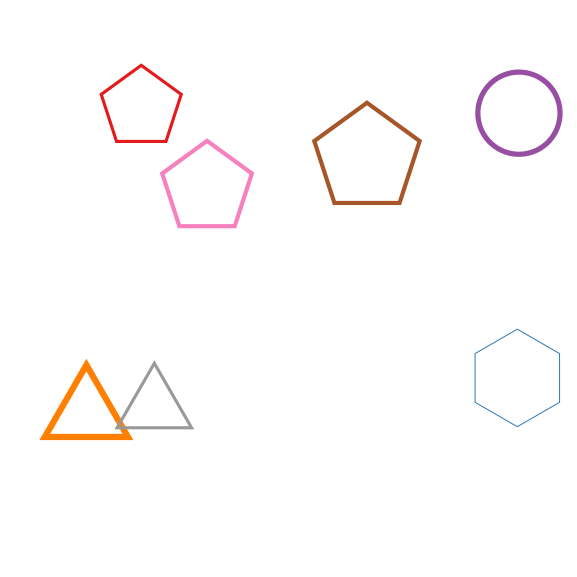[{"shape": "pentagon", "thickness": 1.5, "radius": 0.36, "center": [0.245, 0.813]}, {"shape": "hexagon", "thickness": 0.5, "radius": 0.42, "center": [0.896, 0.345]}, {"shape": "circle", "thickness": 2.5, "radius": 0.36, "center": [0.899, 0.803]}, {"shape": "triangle", "thickness": 3, "radius": 0.42, "center": [0.15, 0.284]}, {"shape": "pentagon", "thickness": 2, "radius": 0.48, "center": [0.635, 0.725]}, {"shape": "pentagon", "thickness": 2, "radius": 0.41, "center": [0.359, 0.674]}, {"shape": "triangle", "thickness": 1.5, "radius": 0.37, "center": [0.267, 0.296]}]